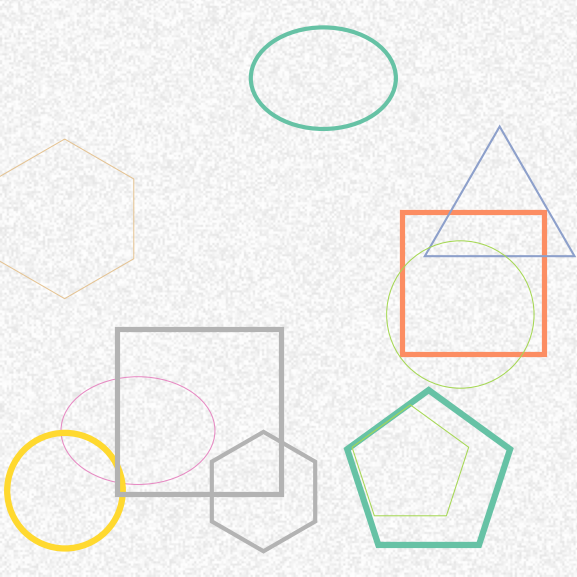[{"shape": "pentagon", "thickness": 3, "radius": 0.74, "center": [0.742, 0.175]}, {"shape": "oval", "thickness": 2, "radius": 0.63, "center": [0.56, 0.864]}, {"shape": "square", "thickness": 2.5, "radius": 0.61, "center": [0.82, 0.51]}, {"shape": "triangle", "thickness": 1, "radius": 0.75, "center": [0.865, 0.63]}, {"shape": "oval", "thickness": 0.5, "radius": 0.67, "center": [0.239, 0.254]}, {"shape": "pentagon", "thickness": 0.5, "radius": 0.53, "center": [0.711, 0.192]}, {"shape": "circle", "thickness": 0.5, "radius": 0.64, "center": [0.797, 0.455]}, {"shape": "circle", "thickness": 3, "radius": 0.5, "center": [0.113, 0.149]}, {"shape": "hexagon", "thickness": 0.5, "radius": 0.69, "center": [0.112, 0.62]}, {"shape": "hexagon", "thickness": 2, "radius": 0.52, "center": [0.456, 0.148]}, {"shape": "square", "thickness": 2.5, "radius": 0.71, "center": [0.344, 0.286]}]